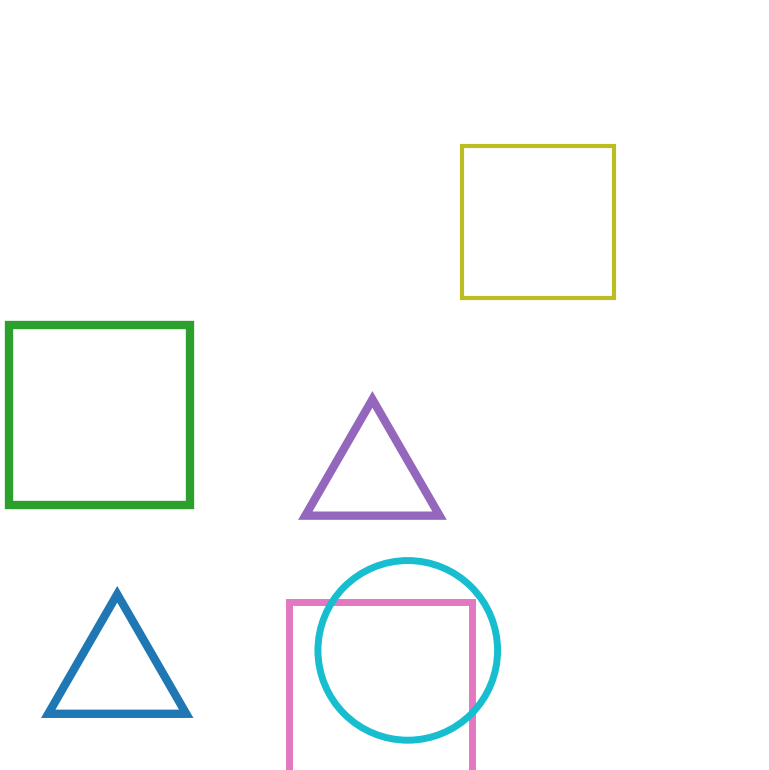[{"shape": "triangle", "thickness": 3, "radius": 0.52, "center": [0.152, 0.125]}, {"shape": "square", "thickness": 3, "radius": 0.59, "center": [0.129, 0.461]}, {"shape": "triangle", "thickness": 3, "radius": 0.5, "center": [0.484, 0.381]}, {"shape": "square", "thickness": 2.5, "radius": 0.59, "center": [0.494, 0.1]}, {"shape": "square", "thickness": 1.5, "radius": 0.49, "center": [0.698, 0.711]}, {"shape": "circle", "thickness": 2.5, "radius": 0.58, "center": [0.53, 0.155]}]